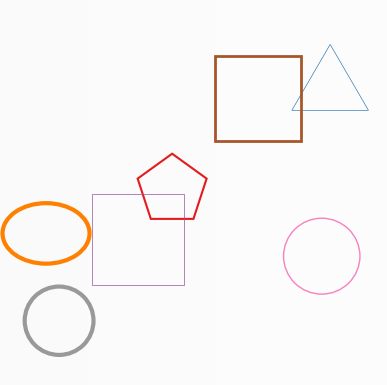[{"shape": "pentagon", "thickness": 1.5, "radius": 0.47, "center": [0.444, 0.507]}, {"shape": "triangle", "thickness": 0.5, "radius": 0.57, "center": [0.852, 0.77]}, {"shape": "square", "thickness": 0.5, "radius": 0.59, "center": [0.357, 0.378]}, {"shape": "oval", "thickness": 3, "radius": 0.56, "center": [0.119, 0.394]}, {"shape": "square", "thickness": 2, "radius": 0.55, "center": [0.666, 0.744]}, {"shape": "circle", "thickness": 1, "radius": 0.49, "center": [0.83, 0.335]}, {"shape": "circle", "thickness": 3, "radius": 0.44, "center": [0.153, 0.167]}]